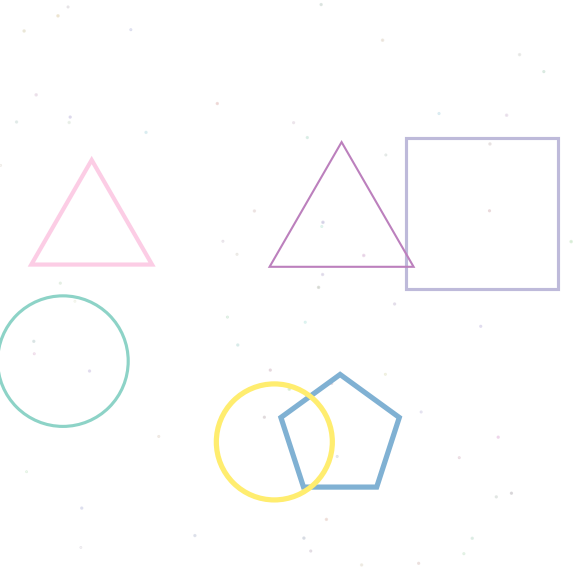[{"shape": "circle", "thickness": 1.5, "radius": 0.57, "center": [0.109, 0.374]}, {"shape": "square", "thickness": 1.5, "radius": 0.66, "center": [0.835, 0.629]}, {"shape": "pentagon", "thickness": 2.5, "radius": 0.54, "center": [0.589, 0.243]}, {"shape": "triangle", "thickness": 2, "radius": 0.6, "center": [0.159, 0.601]}, {"shape": "triangle", "thickness": 1, "radius": 0.72, "center": [0.591, 0.609]}, {"shape": "circle", "thickness": 2.5, "radius": 0.5, "center": [0.475, 0.234]}]